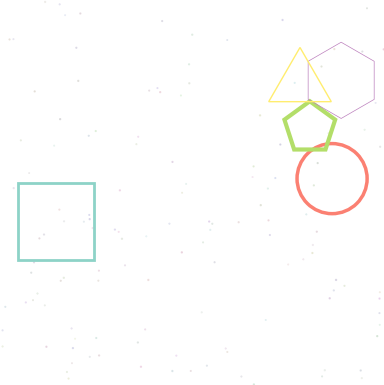[{"shape": "square", "thickness": 2, "radius": 0.5, "center": [0.145, 0.426]}, {"shape": "circle", "thickness": 2.5, "radius": 0.46, "center": [0.863, 0.536]}, {"shape": "pentagon", "thickness": 3, "radius": 0.35, "center": [0.805, 0.668]}, {"shape": "hexagon", "thickness": 0.5, "radius": 0.5, "center": [0.886, 0.791]}, {"shape": "triangle", "thickness": 1, "radius": 0.47, "center": [0.779, 0.783]}]